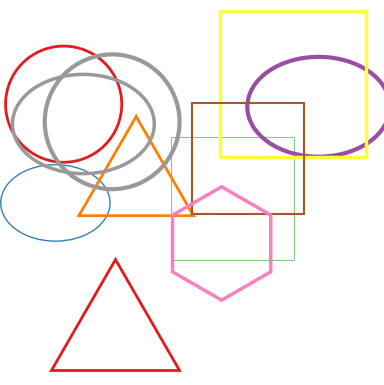[{"shape": "circle", "thickness": 2, "radius": 0.75, "center": [0.165, 0.729]}, {"shape": "triangle", "thickness": 2, "radius": 0.96, "center": [0.3, 0.134]}, {"shape": "oval", "thickness": 1, "radius": 0.71, "center": [0.144, 0.473]}, {"shape": "square", "thickness": 0.5, "radius": 0.8, "center": [0.605, 0.485]}, {"shape": "oval", "thickness": 3, "radius": 0.93, "center": [0.828, 0.723]}, {"shape": "triangle", "thickness": 2, "radius": 0.86, "center": [0.354, 0.526]}, {"shape": "square", "thickness": 2.5, "radius": 0.95, "center": [0.76, 0.782]}, {"shape": "square", "thickness": 1.5, "radius": 0.72, "center": [0.644, 0.588]}, {"shape": "hexagon", "thickness": 2.5, "radius": 0.74, "center": [0.576, 0.368]}, {"shape": "oval", "thickness": 2.5, "radius": 0.92, "center": [0.217, 0.678]}, {"shape": "circle", "thickness": 3, "radius": 0.88, "center": [0.291, 0.684]}]